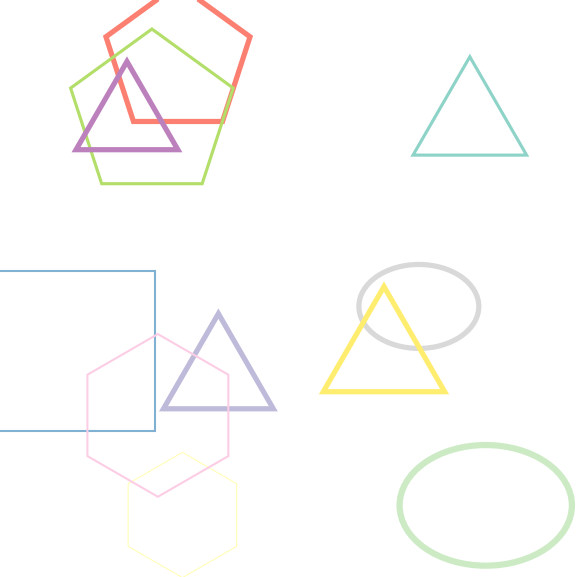[{"shape": "triangle", "thickness": 1.5, "radius": 0.57, "center": [0.814, 0.787]}, {"shape": "hexagon", "thickness": 0.5, "radius": 0.54, "center": [0.316, 0.107]}, {"shape": "triangle", "thickness": 2.5, "radius": 0.55, "center": [0.378, 0.346]}, {"shape": "pentagon", "thickness": 2.5, "radius": 0.66, "center": [0.308, 0.895]}, {"shape": "square", "thickness": 1, "radius": 0.69, "center": [0.129, 0.391]}, {"shape": "pentagon", "thickness": 1.5, "radius": 0.74, "center": [0.263, 0.801]}, {"shape": "hexagon", "thickness": 1, "radius": 0.7, "center": [0.273, 0.28]}, {"shape": "oval", "thickness": 2.5, "radius": 0.52, "center": [0.725, 0.469]}, {"shape": "triangle", "thickness": 2.5, "radius": 0.51, "center": [0.22, 0.791]}, {"shape": "oval", "thickness": 3, "radius": 0.75, "center": [0.841, 0.124]}, {"shape": "triangle", "thickness": 2.5, "radius": 0.61, "center": [0.665, 0.382]}]